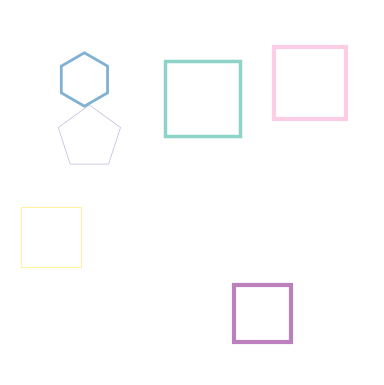[{"shape": "square", "thickness": 2.5, "radius": 0.49, "center": [0.525, 0.744]}, {"shape": "pentagon", "thickness": 0.5, "radius": 0.42, "center": [0.232, 0.643]}, {"shape": "hexagon", "thickness": 2, "radius": 0.35, "center": [0.219, 0.794]}, {"shape": "square", "thickness": 3, "radius": 0.47, "center": [0.805, 0.785]}, {"shape": "square", "thickness": 3, "radius": 0.37, "center": [0.683, 0.186]}, {"shape": "square", "thickness": 0.5, "radius": 0.39, "center": [0.132, 0.384]}]